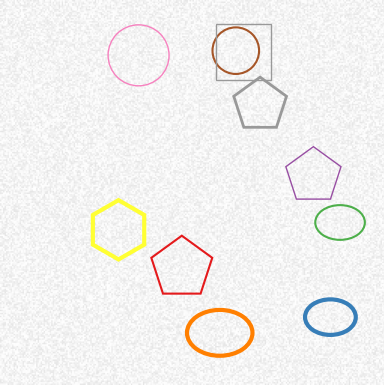[{"shape": "pentagon", "thickness": 1.5, "radius": 0.42, "center": [0.472, 0.305]}, {"shape": "oval", "thickness": 3, "radius": 0.33, "center": [0.858, 0.176]}, {"shape": "oval", "thickness": 1.5, "radius": 0.32, "center": [0.883, 0.422]}, {"shape": "pentagon", "thickness": 1, "radius": 0.38, "center": [0.814, 0.544]}, {"shape": "oval", "thickness": 3, "radius": 0.43, "center": [0.571, 0.135]}, {"shape": "hexagon", "thickness": 3, "radius": 0.39, "center": [0.308, 0.403]}, {"shape": "circle", "thickness": 1.5, "radius": 0.3, "center": [0.612, 0.868]}, {"shape": "circle", "thickness": 1, "radius": 0.4, "center": [0.36, 0.856]}, {"shape": "pentagon", "thickness": 2, "radius": 0.36, "center": [0.676, 0.728]}, {"shape": "square", "thickness": 1, "radius": 0.36, "center": [0.632, 0.864]}]